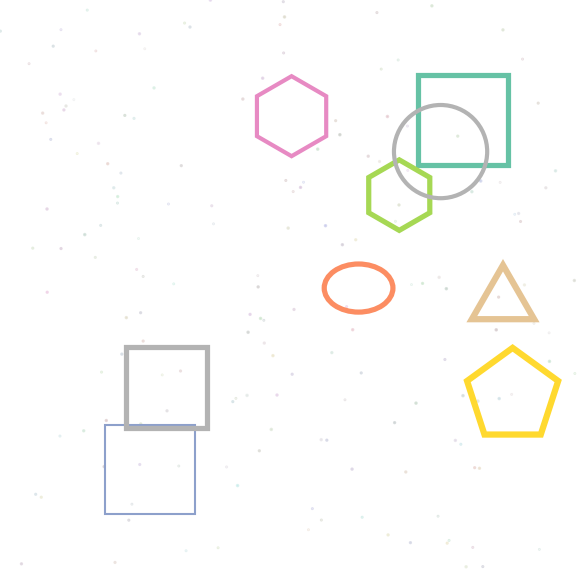[{"shape": "square", "thickness": 2.5, "radius": 0.39, "center": [0.802, 0.791]}, {"shape": "oval", "thickness": 2.5, "radius": 0.3, "center": [0.621, 0.5]}, {"shape": "square", "thickness": 1, "radius": 0.39, "center": [0.26, 0.186]}, {"shape": "hexagon", "thickness": 2, "radius": 0.35, "center": [0.505, 0.798]}, {"shape": "hexagon", "thickness": 2.5, "radius": 0.31, "center": [0.691, 0.661]}, {"shape": "pentagon", "thickness": 3, "radius": 0.41, "center": [0.888, 0.314]}, {"shape": "triangle", "thickness": 3, "radius": 0.31, "center": [0.871, 0.478]}, {"shape": "circle", "thickness": 2, "radius": 0.4, "center": [0.763, 0.737]}, {"shape": "square", "thickness": 2.5, "radius": 0.35, "center": [0.288, 0.328]}]